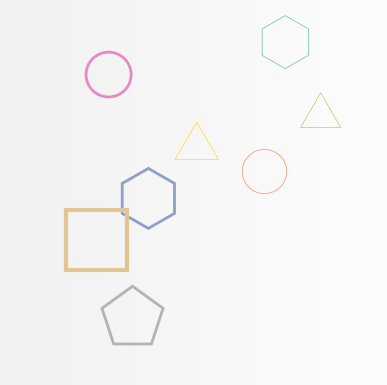[{"shape": "hexagon", "thickness": 0.5, "radius": 0.34, "center": [0.736, 0.891]}, {"shape": "circle", "thickness": 0.5, "radius": 0.29, "center": [0.682, 0.555]}, {"shape": "hexagon", "thickness": 2, "radius": 0.39, "center": [0.383, 0.485]}, {"shape": "circle", "thickness": 2, "radius": 0.29, "center": [0.28, 0.806]}, {"shape": "triangle", "thickness": 0.5, "radius": 0.3, "center": [0.827, 0.699]}, {"shape": "triangle", "thickness": 0.5, "radius": 0.32, "center": [0.508, 0.618]}, {"shape": "square", "thickness": 3, "radius": 0.39, "center": [0.249, 0.377]}, {"shape": "pentagon", "thickness": 2, "radius": 0.41, "center": [0.342, 0.174]}]